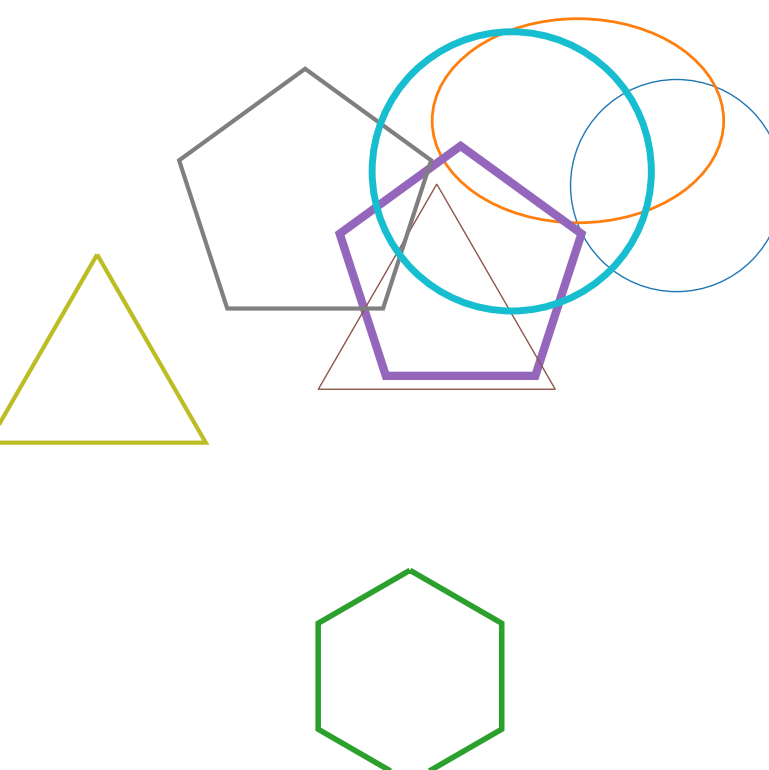[{"shape": "circle", "thickness": 0.5, "radius": 0.69, "center": [0.879, 0.759]}, {"shape": "oval", "thickness": 1, "radius": 0.95, "center": [0.751, 0.843]}, {"shape": "hexagon", "thickness": 2, "radius": 0.69, "center": [0.532, 0.122]}, {"shape": "pentagon", "thickness": 3, "radius": 0.83, "center": [0.598, 0.645]}, {"shape": "triangle", "thickness": 0.5, "radius": 0.89, "center": [0.567, 0.583]}, {"shape": "pentagon", "thickness": 1.5, "radius": 0.86, "center": [0.396, 0.739]}, {"shape": "triangle", "thickness": 1.5, "radius": 0.81, "center": [0.126, 0.507]}, {"shape": "circle", "thickness": 2.5, "radius": 0.91, "center": [0.665, 0.777]}]